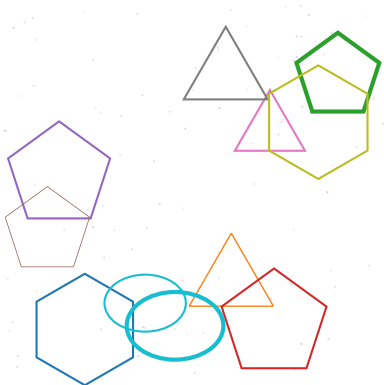[{"shape": "hexagon", "thickness": 1.5, "radius": 0.72, "center": [0.22, 0.144]}, {"shape": "triangle", "thickness": 1, "radius": 0.63, "center": [0.601, 0.268]}, {"shape": "pentagon", "thickness": 3, "radius": 0.57, "center": [0.878, 0.802]}, {"shape": "pentagon", "thickness": 1.5, "radius": 0.72, "center": [0.712, 0.159]}, {"shape": "pentagon", "thickness": 1.5, "radius": 0.7, "center": [0.153, 0.545]}, {"shape": "pentagon", "thickness": 0.5, "radius": 0.58, "center": [0.123, 0.4]}, {"shape": "triangle", "thickness": 1.5, "radius": 0.53, "center": [0.701, 0.661]}, {"shape": "triangle", "thickness": 1.5, "radius": 0.63, "center": [0.586, 0.805]}, {"shape": "hexagon", "thickness": 1.5, "radius": 0.74, "center": [0.827, 0.683]}, {"shape": "oval", "thickness": 1.5, "radius": 0.53, "center": [0.377, 0.213]}, {"shape": "oval", "thickness": 3, "radius": 0.63, "center": [0.455, 0.154]}]